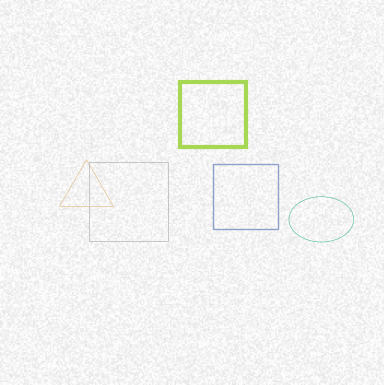[{"shape": "oval", "thickness": 0.5, "radius": 0.42, "center": [0.835, 0.43]}, {"shape": "square", "thickness": 1, "radius": 0.42, "center": [0.638, 0.49]}, {"shape": "square", "thickness": 3, "radius": 0.42, "center": [0.553, 0.702]}, {"shape": "triangle", "thickness": 0.5, "radius": 0.4, "center": [0.225, 0.504]}, {"shape": "square", "thickness": 0.5, "radius": 0.51, "center": [0.334, 0.477]}]